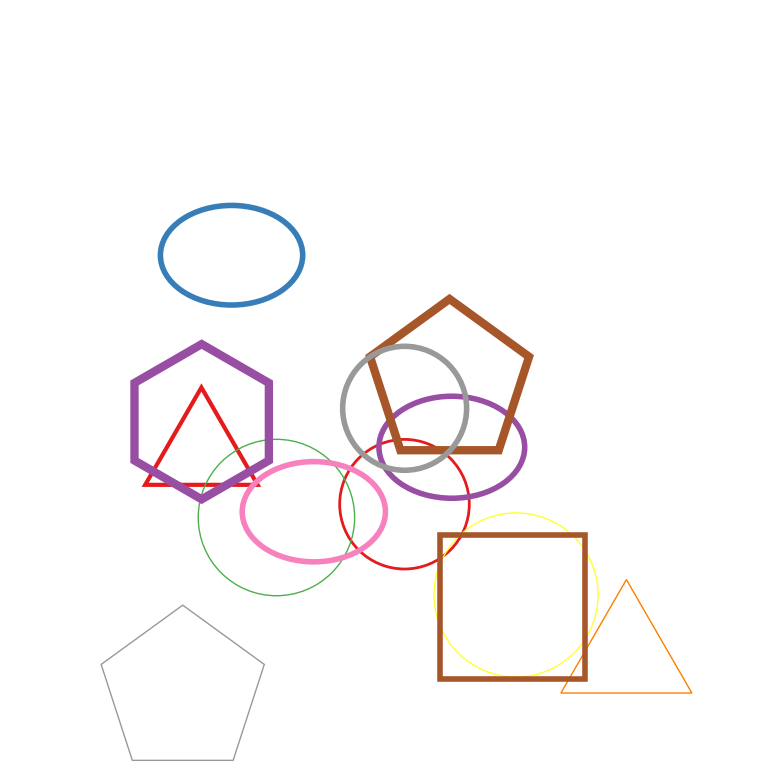[{"shape": "circle", "thickness": 1, "radius": 0.42, "center": [0.525, 0.345]}, {"shape": "triangle", "thickness": 1.5, "radius": 0.42, "center": [0.262, 0.412]}, {"shape": "oval", "thickness": 2, "radius": 0.46, "center": [0.301, 0.669]}, {"shape": "circle", "thickness": 0.5, "radius": 0.51, "center": [0.359, 0.328]}, {"shape": "hexagon", "thickness": 3, "radius": 0.5, "center": [0.262, 0.452]}, {"shape": "oval", "thickness": 2, "radius": 0.47, "center": [0.587, 0.419]}, {"shape": "triangle", "thickness": 0.5, "radius": 0.49, "center": [0.813, 0.149]}, {"shape": "circle", "thickness": 0.5, "radius": 0.53, "center": [0.67, 0.227]}, {"shape": "square", "thickness": 2, "radius": 0.47, "center": [0.666, 0.212]}, {"shape": "pentagon", "thickness": 3, "radius": 0.54, "center": [0.584, 0.503]}, {"shape": "oval", "thickness": 2, "radius": 0.46, "center": [0.408, 0.335]}, {"shape": "circle", "thickness": 2, "radius": 0.4, "center": [0.526, 0.47]}, {"shape": "pentagon", "thickness": 0.5, "radius": 0.56, "center": [0.237, 0.103]}]